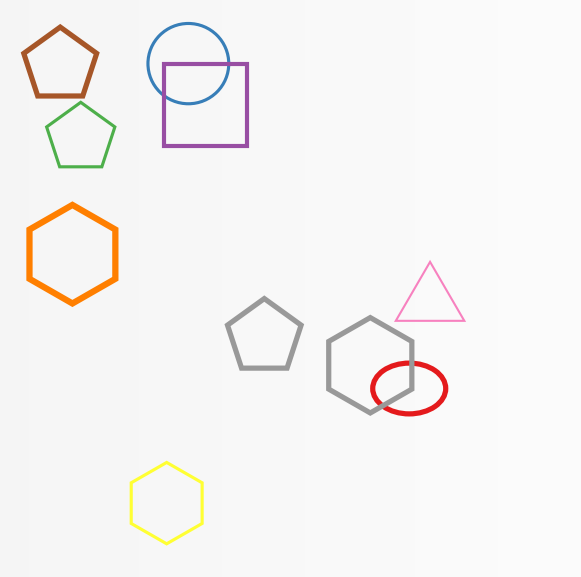[{"shape": "oval", "thickness": 2.5, "radius": 0.31, "center": [0.704, 0.326]}, {"shape": "circle", "thickness": 1.5, "radius": 0.35, "center": [0.324, 0.889]}, {"shape": "pentagon", "thickness": 1.5, "radius": 0.31, "center": [0.139, 0.76]}, {"shape": "square", "thickness": 2, "radius": 0.36, "center": [0.353, 0.817]}, {"shape": "hexagon", "thickness": 3, "radius": 0.43, "center": [0.125, 0.559]}, {"shape": "hexagon", "thickness": 1.5, "radius": 0.35, "center": [0.287, 0.128]}, {"shape": "pentagon", "thickness": 2.5, "radius": 0.33, "center": [0.104, 0.886]}, {"shape": "triangle", "thickness": 1, "radius": 0.34, "center": [0.74, 0.478]}, {"shape": "pentagon", "thickness": 2.5, "radius": 0.33, "center": [0.455, 0.416]}, {"shape": "hexagon", "thickness": 2.5, "radius": 0.41, "center": [0.637, 0.367]}]